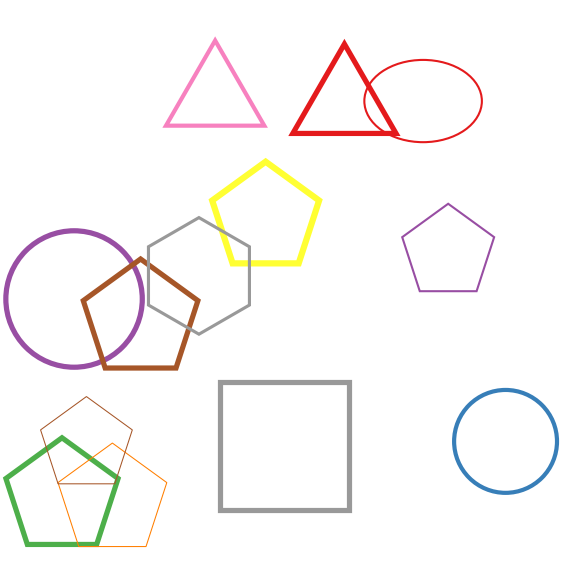[{"shape": "triangle", "thickness": 2.5, "radius": 0.52, "center": [0.596, 0.82]}, {"shape": "oval", "thickness": 1, "radius": 0.51, "center": [0.733, 0.824]}, {"shape": "circle", "thickness": 2, "radius": 0.45, "center": [0.875, 0.235]}, {"shape": "pentagon", "thickness": 2.5, "radius": 0.51, "center": [0.107, 0.139]}, {"shape": "circle", "thickness": 2.5, "radius": 0.59, "center": [0.128, 0.481]}, {"shape": "pentagon", "thickness": 1, "radius": 0.42, "center": [0.776, 0.563]}, {"shape": "pentagon", "thickness": 0.5, "radius": 0.5, "center": [0.195, 0.133]}, {"shape": "pentagon", "thickness": 3, "radius": 0.49, "center": [0.46, 0.622]}, {"shape": "pentagon", "thickness": 2.5, "radius": 0.52, "center": [0.243, 0.446]}, {"shape": "pentagon", "thickness": 0.5, "radius": 0.42, "center": [0.15, 0.229]}, {"shape": "triangle", "thickness": 2, "radius": 0.49, "center": [0.373, 0.831]}, {"shape": "square", "thickness": 2.5, "radius": 0.56, "center": [0.493, 0.227]}, {"shape": "hexagon", "thickness": 1.5, "radius": 0.5, "center": [0.345, 0.521]}]